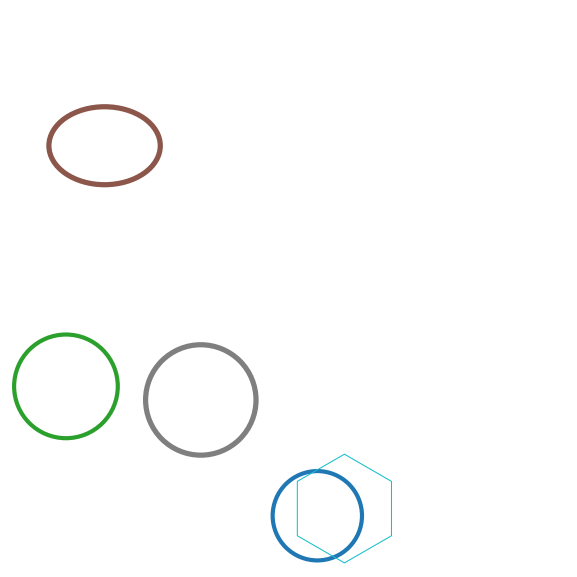[{"shape": "circle", "thickness": 2, "radius": 0.39, "center": [0.549, 0.106]}, {"shape": "circle", "thickness": 2, "radius": 0.45, "center": [0.114, 0.33]}, {"shape": "oval", "thickness": 2.5, "radius": 0.48, "center": [0.181, 0.747]}, {"shape": "circle", "thickness": 2.5, "radius": 0.48, "center": [0.348, 0.307]}, {"shape": "hexagon", "thickness": 0.5, "radius": 0.47, "center": [0.596, 0.119]}]